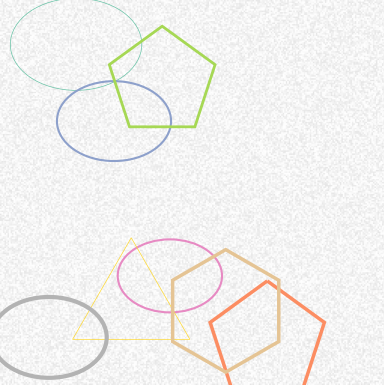[{"shape": "oval", "thickness": 0.5, "radius": 0.85, "center": [0.198, 0.885]}, {"shape": "pentagon", "thickness": 2.5, "radius": 0.78, "center": [0.694, 0.114]}, {"shape": "oval", "thickness": 1.5, "radius": 0.74, "center": [0.296, 0.685]}, {"shape": "oval", "thickness": 1.5, "radius": 0.68, "center": [0.441, 0.283]}, {"shape": "pentagon", "thickness": 2, "radius": 0.72, "center": [0.421, 0.787]}, {"shape": "triangle", "thickness": 0.5, "radius": 0.88, "center": [0.341, 0.207]}, {"shape": "hexagon", "thickness": 2.5, "radius": 0.8, "center": [0.586, 0.192]}, {"shape": "oval", "thickness": 3, "radius": 0.75, "center": [0.127, 0.124]}]